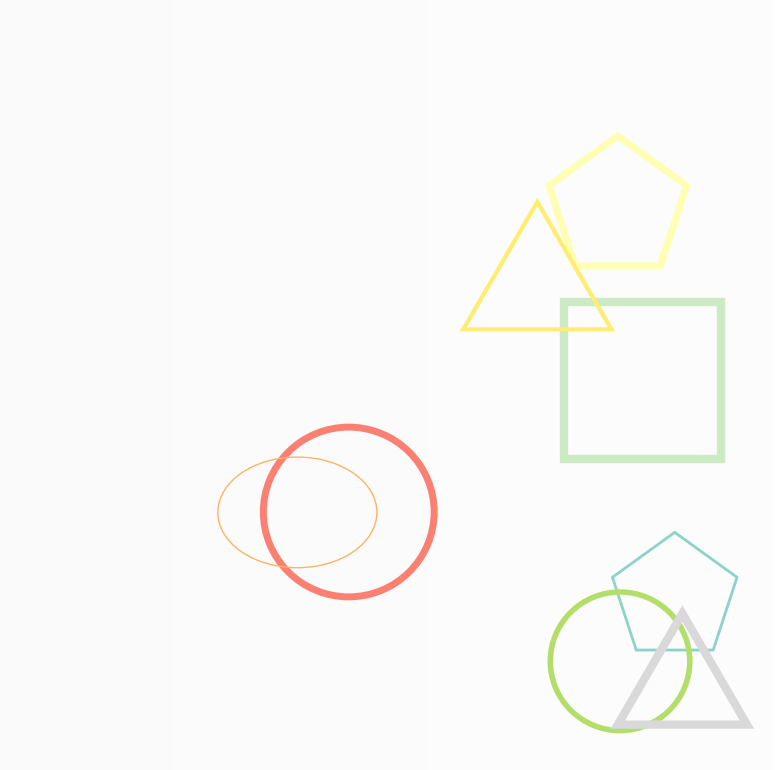[{"shape": "pentagon", "thickness": 1, "radius": 0.42, "center": [0.871, 0.224]}, {"shape": "pentagon", "thickness": 2.5, "radius": 0.47, "center": [0.797, 0.73]}, {"shape": "circle", "thickness": 2.5, "radius": 0.55, "center": [0.45, 0.335]}, {"shape": "oval", "thickness": 0.5, "radius": 0.51, "center": [0.384, 0.335]}, {"shape": "circle", "thickness": 2, "radius": 0.45, "center": [0.8, 0.141]}, {"shape": "triangle", "thickness": 3, "radius": 0.48, "center": [0.881, 0.107]}, {"shape": "square", "thickness": 3, "radius": 0.51, "center": [0.829, 0.506]}, {"shape": "triangle", "thickness": 1.5, "radius": 0.55, "center": [0.693, 0.627]}]